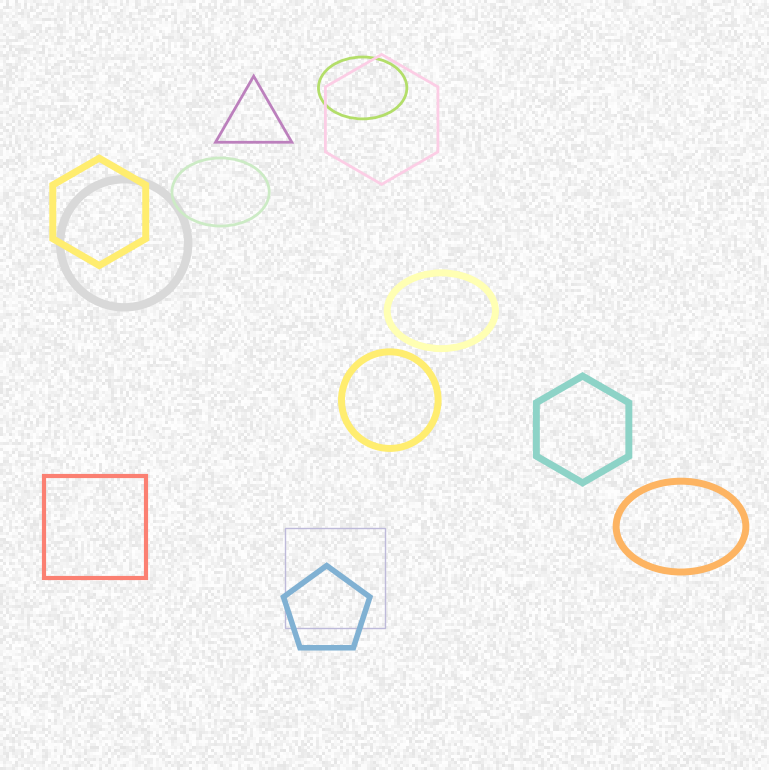[{"shape": "hexagon", "thickness": 2.5, "radius": 0.35, "center": [0.757, 0.442]}, {"shape": "oval", "thickness": 2.5, "radius": 0.35, "center": [0.573, 0.596]}, {"shape": "square", "thickness": 0.5, "radius": 0.32, "center": [0.435, 0.25]}, {"shape": "square", "thickness": 1.5, "radius": 0.33, "center": [0.124, 0.316]}, {"shape": "pentagon", "thickness": 2, "radius": 0.29, "center": [0.424, 0.206]}, {"shape": "oval", "thickness": 2.5, "radius": 0.42, "center": [0.884, 0.316]}, {"shape": "oval", "thickness": 1, "radius": 0.29, "center": [0.471, 0.886]}, {"shape": "hexagon", "thickness": 1, "radius": 0.42, "center": [0.496, 0.845]}, {"shape": "circle", "thickness": 3, "radius": 0.42, "center": [0.161, 0.684]}, {"shape": "triangle", "thickness": 1, "radius": 0.29, "center": [0.329, 0.844]}, {"shape": "oval", "thickness": 1, "radius": 0.32, "center": [0.286, 0.751]}, {"shape": "circle", "thickness": 2.5, "radius": 0.31, "center": [0.506, 0.48]}, {"shape": "hexagon", "thickness": 2.5, "radius": 0.35, "center": [0.129, 0.725]}]